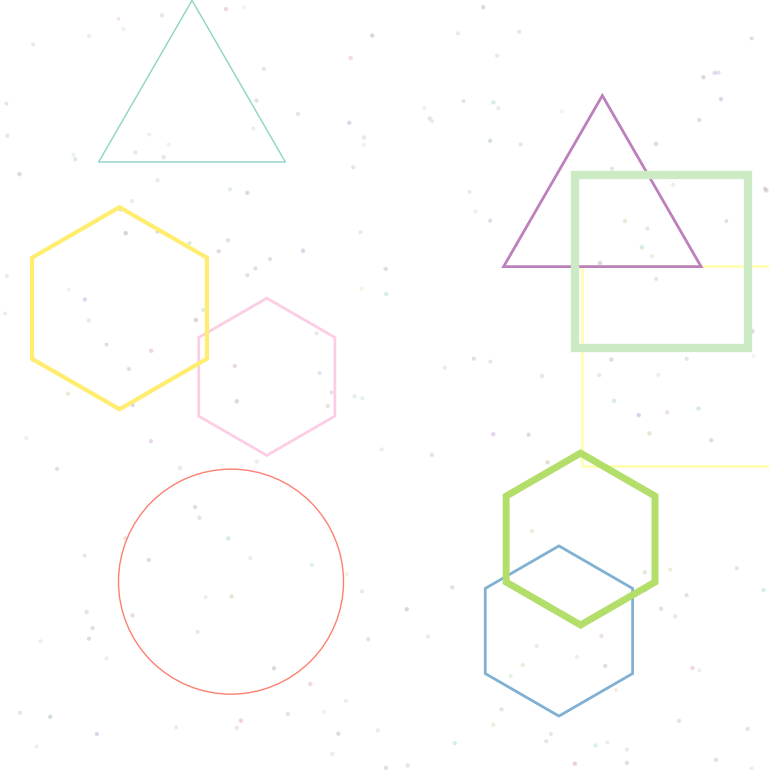[{"shape": "triangle", "thickness": 0.5, "radius": 0.7, "center": [0.249, 0.86]}, {"shape": "square", "thickness": 1, "radius": 0.65, "center": [0.886, 0.525]}, {"shape": "circle", "thickness": 0.5, "radius": 0.73, "center": [0.3, 0.245]}, {"shape": "hexagon", "thickness": 1, "radius": 0.55, "center": [0.726, 0.181]}, {"shape": "hexagon", "thickness": 2.5, "radius": 0.56, "center": [0.754, 0.3]}, {"shape": "hexagon", "thickness": 1, "radius": 0.51, "center": [0.347, 0.511]}, {"shape": "triangle", "thickness": 1, "radius": 0.74, "center": [0.782, 0.728]}, {"shape": "square", "thickness": 3, "radius": 0.56, "center": [0.859, 0.66]}, {"shape": "hexagon", "thickness": 1.5, "radius": 0.66, "center": [0.155, 0.6]}]